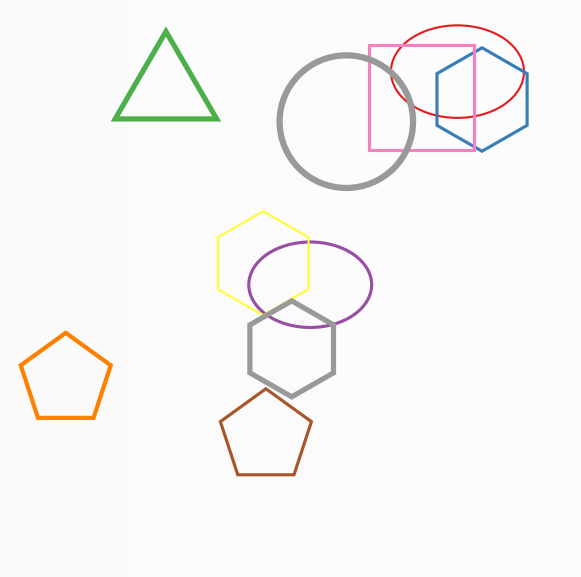[{"shape": "oval", "thickness": 1, "radius": 0.57, "center": [0.787, 0.875]}, {"shape": "hexagon", "thickness": 1.5, "radius": 0.45, "center": [0.829, 0.827]}, {"shape": "triangle", "thickness": 2.5, "radius": 0.5, "center": [0.285, 0.844]}, {"shape": "oval", "thickness": 1.5, "radius": 0.53, "center": [0.534, 0.506]}, {"shape": "pentagon", "thickness": 2, "radius": 0.41, "center": [0.113, 0.341]}, {"shape": "hexagon", "thickness": 1, "radius": 0.45, "center": [0.453, 0.543]}, {"shape": "pentagon", "thickness": 1.5, "radius": 0.41, "center": [0.457, 0.244]}, {"shape": "square", "thickness": 1.5, "radius": 0.45, "center": [0.725, 0.83]}, {"shape": "circle", "thickness": 3, "radius": 0.57, "center": [0.596, 0.788]}, {"shape": "hexagon", "thickness": 2.5, "radius": 0.42, "center": [0.502, 0.395]}]